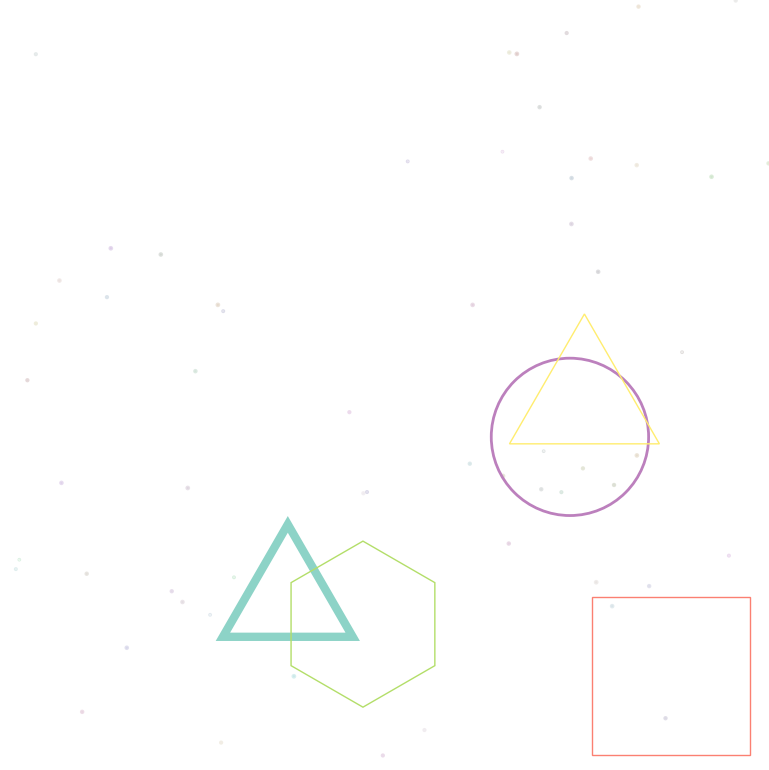[{"shape": "triangle", "thickness": 3, "radius": 0.49, "center": [0.374, 0.222]}, {"shape": "square", "thickness": 0.5, "radius": 0.51, "center": [0.871, 0.122]}, {"shape": "hexagon", "thickness": 0.5, "radius": 0.54, "center": [0.471, 0.189]}, {"shape": "circle", "thickness": 1, "radius": 0.51, "center": [0.74, 0.433]}, {"shape": "triangle", "thickness": 0.5, "radius": 0.56, "center": [0.759, 0.48]}]